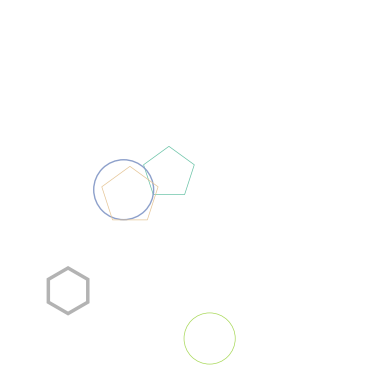[{"shape": "pentagon", "thickness": 0.5, "radius": 0.35, "center": [0.439, 0.551]}, {"shape": "circle", "thickness": 1, "radius": 0.39, "center": [0.321, 0.507]}, {"shape": "circle", "thickness": 0.5, "radius": 0.33, "center": [0.545, 0.121]}, {"shape": "pentagon", "thickness": 0.5, "radius": 0.38, "center": [0.337, 0.491]}, {"shape": "hexagon", "thickness": 2.5, "radius": 0.3, "center": [0.177, 0.245]}]